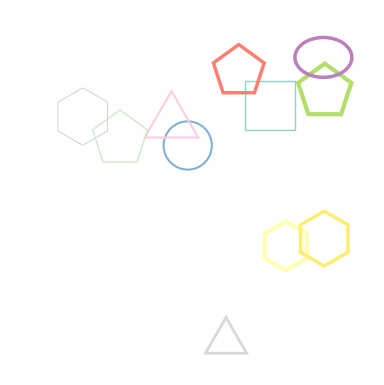[{"shape": "square", "thickness": 1, "radius": 0.32, "center": [0.701, 0.726]}, {"shape": "hexagon", "thickness": 3, "radius": 0.32, "center": [0.743, 0.361]}, {"shape": "hexagon", "thickness": 0.5, "radius": 0.37, "center": [0.215, 0.697]}, {"shape": "pentagon", "thickness": 2.5, "radius": 0.35, "center": [0.62, 0.815]}, {"shape": "circle", "thickness": 1.5, "radius": 0.31, "center": [0.488, 0.622]}, {"shape": "pentagon", "thickness": 3, "radius": 0.36, "center": [0.844, 0.762]}, {"shape": "triangle", "thickness": 1.5, "radius": 0.4, "center": [0.445, 0.683]}, {"shape": "triangle", "thickness": 2, "radius": 0.31, "center": [0.587, 0.114]}, {"shape": "oval", "thickness": 2.5, "radius": 0.37, "center": [0.84, 0.851]}, {"shape": "pentagon", "thickness": 1, "radius": 0.37, "center": [0.312, 0.639]}, {"shape": "hexagon", "thickness": 2.5, "radius": 0.36, "center": [0.842, 0.38]}]